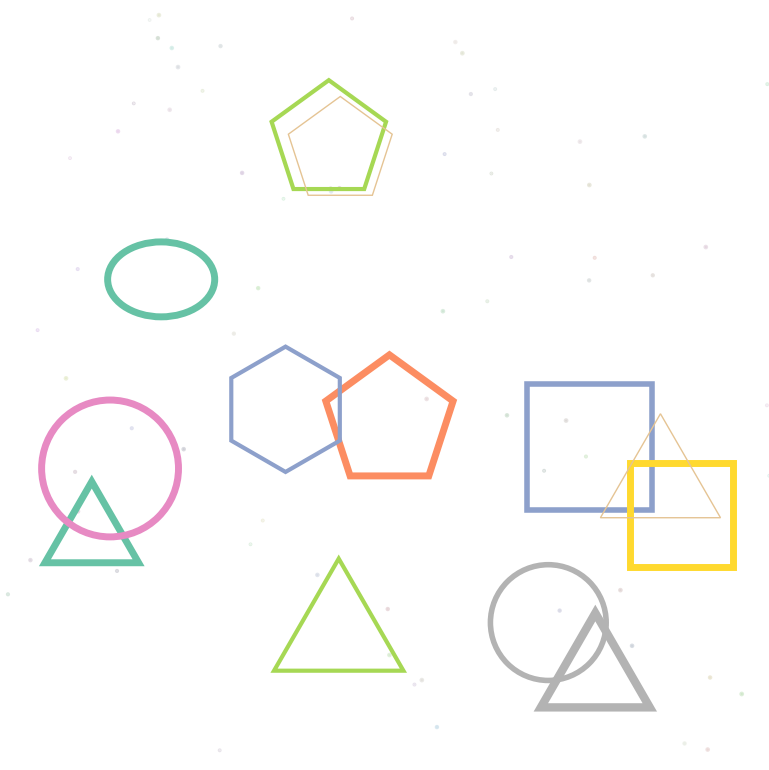[{"shape": "triangle", "thickness": 2.5, "radius": 0.35, "center": [0.119, 0.304]}, {"shape": "oval", "thickness": 2.5, "radius": 0.35, "center": [0.209, 0.637]}, {"shape": "pentagon", "thickness": 2.5, "radius": 0.43, "center": [0.506, 0.452]}, {"shape": "square", "thickness": 2, "radius": 0.41, "center": [0.766, 0.419]}, {"shape": "hexagon", "thickness": 1.5, "radius": 0.41, "center": [0.371, 0.468]}, {"shape": "circle", "thickness": 2.5, "radius": 0.44, "center": [0.143, 0.392]}, {"shape": "pentagon", "thickness": 1.5, "radius": 0.39, "center": [0.427, 0.818]}, {"shape": "triangle", "thickness": 1.5, "radius": 0.49, "center": [0.44, 0.177]}, {"shape": "square", "thickness": 2.5, "radius": 0.34, "center": [0.885, 0.331]}, {"shape": "triangle", "thickness": 0.5, "radius": 0.45, "center": [0.858, 0.373]}, {"shape": "pentagon", "thickness": 0.5, "radius": 0.35, "center": [0.442, 0.804]}, {"shape": "circle", "thickness": 2, "radius": 0.38, "center": [0.712, 0.191]}, {"shape": "triangle", "thickness": 3, "radius": 0.41, "center": [0.773, 0.122]}]